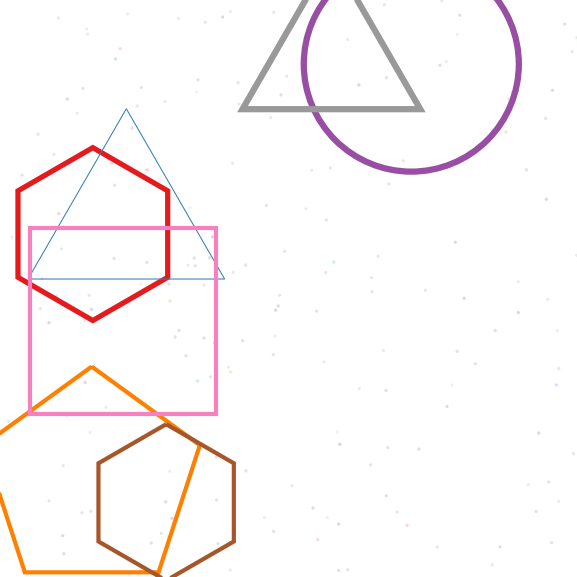[{"shape": "hexagon", "thickness": 2.5, "radius": 0.75, "center": [0.161, 0.594]}, {"shape": "triangle", "thickness": 0.5, "radius": 0.98, "center": [0.219, 0.614]}, {"shape": "circle", "thickness": 3, "radius": 0.93, "center": [0.712, 0.888]}, {"shape": "pentagon", "thickness": 2, "radius": 0.98, "center": [0.159, 0.167]}, {"shape": "hexagon", "thickness": 2, "radius": 0.68, "center": [0.288, 0.129]}, {"shape": "square", "thickness": 2, "radius": 0.8, "center": [0.213, 0.444]}, {"shape": "triangle", "thickness": 3, "radius": 0.89, "center": [0.574, 0.899]}]